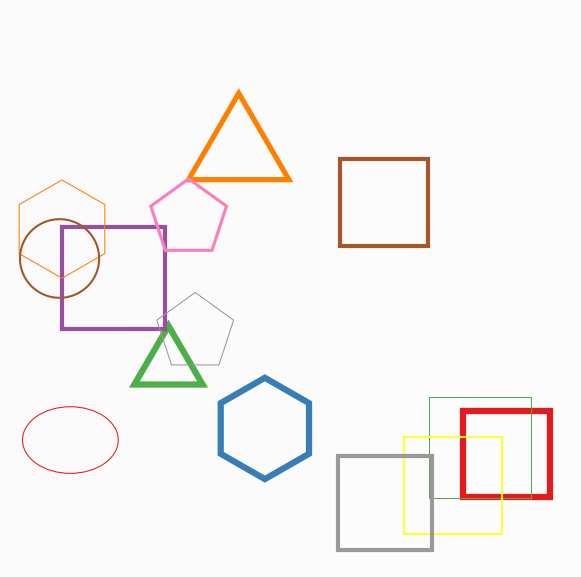[{"shape": "square", "thickness": 3, "radius": 0.37, "center": [0.871, 0.213]}, {"shape": "oval", "thickness": 0.5, "radius": 0.41, "center": [0.121, 0.237]}, {"shape": "hexagon", "thickness": 3, "radius": 0.44, "center": [0.456, 0.257]}, {"shape": "square", "thickness": 0.5, "radius": 0.44, "center": [0.826, 0.224]}, {"shape": "triangle", "thickness": 3, "radius": 0.34, "center": [0.29, 0.367]}, {"shape": "square", "thickness": 2, "radius": 0.45, "center": [0.195, 0.518]}, {"shape": "hexagon", "thickness": 0.5, "radius": 0.43, "center": [0.107, 0.602]}, {"shape": "triangle", "thickness": 2.5, "radius": 0.5, "center": [0.411, 0.738]}, {"shape": "square", "thickness": 1, "radius": 0.42, "center": [0.78, 0.158]}, {"shape": "square", "thickness": 2, "radius": 0.38, "center": [0.661, 0.648]}, {"shape": "circle", "thickness": 1, "radius": 0.34, "center": [0.102, 0.552]}, {"shape": "pentagon", "thickness": 1.5, "radius": 0.34, "center": [0.325, 0.621]}, {"shape": "square", "thickness": 2, "radius": 0.41, "center": [0.662, 0.128]}, {"shape": "pentagon", "thickness": 0.5, "radius": 0.35, "center": [0.336, 0.423]}]